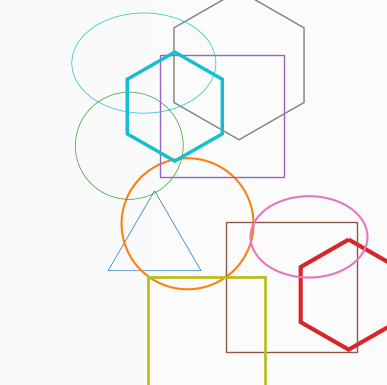[{"shape": "triangle", "thickness": 0.5, "radius": 0.69, "center": [0.399, 0.366]}, {"shape": "circle", "thickness": 1.5, "radius": 0.85, "center": [0.484, 0.419]}, {"shape": "circle", "thickness": 0.5, "radius": 0.7, "center": [0.334, 0.621]}, {"shape": "hexagon", "thickness": 3, "radius": 0.72, "center": [0.9, 0.235]}, {"shape": "square", "thickness": 1, "radius": 0.8, "center": [0.573, 0.699]}, {"shape": "square", "thickness": 1, "radius": 0.84, "center": [0.752, 0.255]}, {"shape": "oval", "thickness": 1.5, "radius": 0.75, "center": [0.797, 0.385]}, {"shape": "hexagon", "thickness": 1, "radius": 0.97, "center": [0.617, 0.831]}, {"shape": "square", "thickness": 2, "radius": 0.76, "center": [0.533, 0.129]}, {"shape": "oval", "thickness": 0.5, "radius": 0.93, "center": [0.371, 0.836]}, {"shape": "hexagon", "thickness": 2.5, "radius": 0.71, "center": [0.451, 0.723]}]